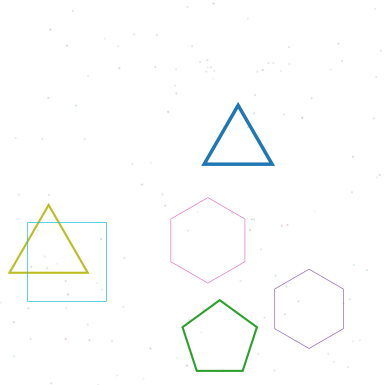[{"shape": "triangle", "thickness": 2.5, "radius": 0.51, "center": [0.619, 0.625]}, {"shape": "pentagon", "thickness": 1.5, "radius": 0.51, "center": [0.571, 0.119]}, {"shape": "hexagon", "thickness": 0.5, "radius": 0.51, "center": [0.803, 0.198]}, {"shape": "hexagon", "thickness": 0.5, "radius": 0.56, "center": [0.54, 0.376]}, {"shape": "triangle", "thickness": 1.5, "radius": 0.59, "center": [0.126, 0.35]}, {"shape": "square", "thickness": 0.5, "radius": 0.51, "center": [0.172, 0.322]}]